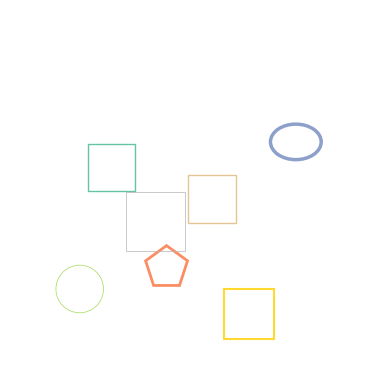[{"shape": "square", "thickness": 1, "radius": 0.31, "center": [0.289, 0.566]}, {"shape": "pentagon", "thickness": 2, "radius": 0.29, "center": [0.433, 0.305]}, {"shape": "oval", "thickness": 2.5, "radius": 0.33, "center": [0.768, 0.631]}, {"shape": "circle", "thickness": 0.5, "radius": 0.31, "center": [0.207, 0.249]}, {"shape": "square", "thickness": 1.5, "radius": 0.32, "center": [0.646, 0.185]}, {"shape": "square", "thickness": 1, "radius": 0.31, "center": [0.55, 0.484]}, {"shape": "square", "thickness": 0.5, "radius": 0.38, "center": [0.405, 0.424]}]